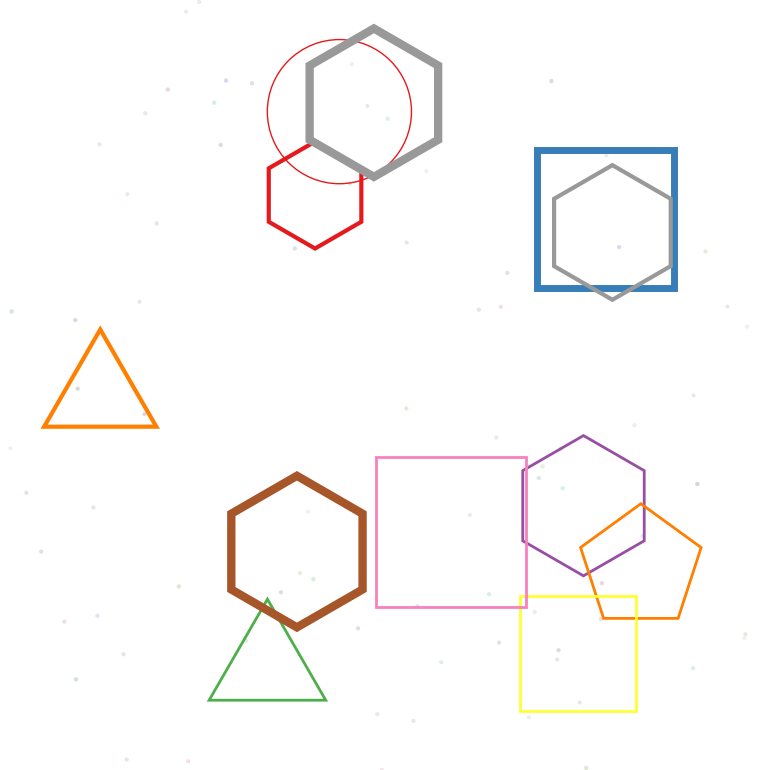[{"shape": "hexagon", "thickness": 1.5, "radius": 0.35, "center": [0.409, 0.747]}, {"shape": "circle", "thickness": 0.5, "radius": 0.47, "center": [0.441, 0.855]}, {"shape": "square", "thickness": 2.5, "radius": 0.45, "center": [0.787, 0.716]}, {"shape": "triangle", "thickness": 1, "radius": 0.44, "center": [0.347, 0.134]}, {"shape": "hexagon", "thickness": 1, "radius": 0.46, "center": [0.758, 0.343]}, {"shape": "triangle", "thickness": 1.5, "radius": 0.42, "center": [0.13, 0.488]}, {"shape": "pentagon", "thickness": 1, "radius": 0.41, "center": [0.832, 0.264]}, {"shape": "square", "thickness": 1, "radius": 0.37, "center": [0.751, 0.151]}, {"shape": "hexagon", "thickness": 3, "radius": 0.49, "center": [0.386, 0.284]}, {"shape": "square", "thickness": 1, "radius": 0.49, "center": [0.586, 0.309]}, {"shape": "hexagon", "thickness": 3, "radius": 0.48, "center": [0.486, 0.867]}, {"shape": "hexagon", "thickness": 1.5, "radius": 0.44, "center": [0.795, 0.698]}]